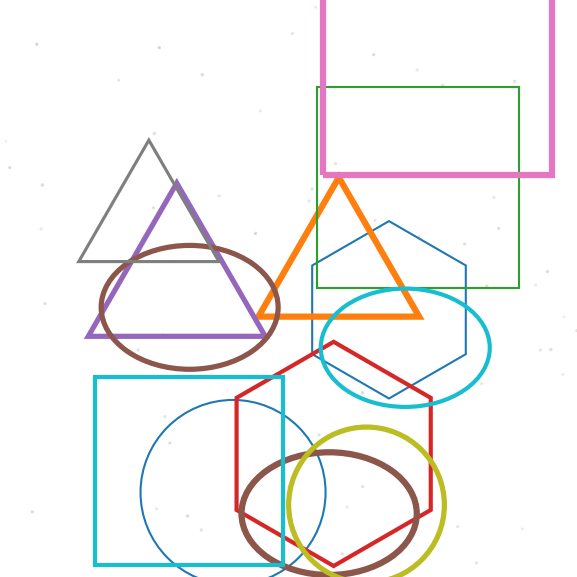[{"shape": "hexagon", "thickness": 1, "radius": 0.77, "center": [0.674, 0.463]}, {"shape": "circle", "thickness": 1, "radius": 0.8, "center": [0.404, 0.146]}, {"shape": "triangle", "thickness": 3, "radius": 0.8, "center": [0.587, 0.531]}, {"shape": "square", "thickness": 1, "radius": 0.87, "center": [0.724, 0.674]}, {"shape": "hexagon", "thickness": 2, "radius": 0.97, "center": [0.578, 0.213]}, {"shape": "triangle", "thickness": 2.5, "radius": 0.88, "center": [0.306, 0.505]}, {"shape": "oval", "thickness": 3, "radius": 0.76, "center": [0.57, 0.11]}, {"shape": "oval", "thickness": 2.5, "radius": 0.77, "center": [0.328, 0.467]}, {"shape": "square", "thickness": 3, "radius": 0.99, "center": [0.758, 0.895]}, {"shape": "triangle", "thickness": 1.5, "radius": 0.7, "center": [0.258, 0.616]}, {"shape": "circle", "thickness": 2.5, "radius": 0.67, "center": [0.635, 0.125]}, {"shape": "oval", "thickness": 2, "radius": 0.73, "center": [0.702, 0.397]}, {"shape": "square", "thickness": 2, "radius": 0.82, "center": [0.327, 0.184]}]